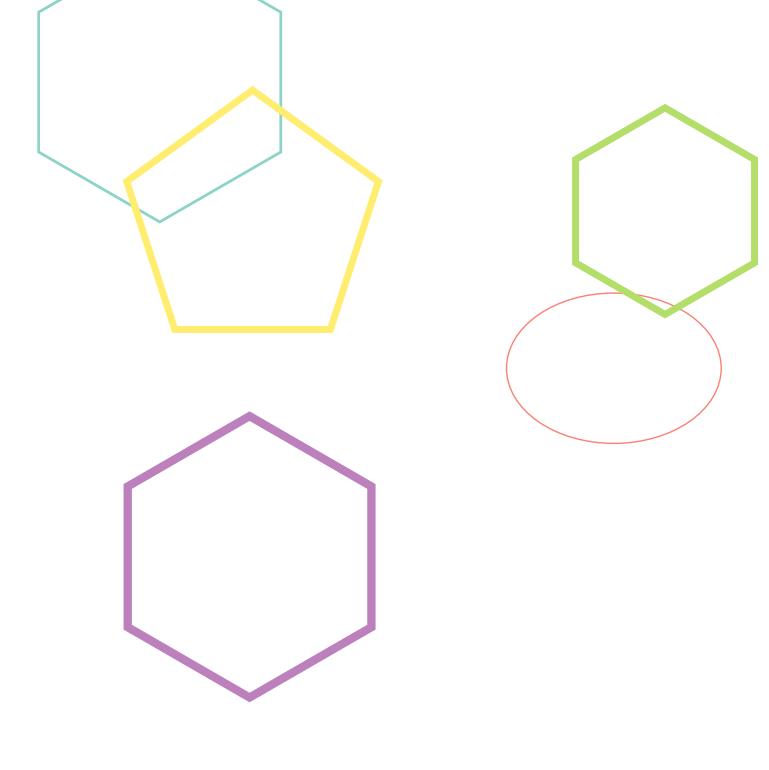[{"shape": "hexagon", "thickness": 1, "radius": 0.91, "center": [0.207, 0.893]}, {"shape": "oval", "thickness": 0.5, "radius": 0.7, "center": [0.797, 0.522]}, {"shape": "hexagon", "thickness": 2.5, "radius": 0.67, "center": [0.864, 0.726]}, {"shape": "hexagon", "thickness": 3, "radius": 0.91, "center": [0.324, 0.277]}, {"shape": "pentagon", "thickness": 2.5, "radius": 0.86, "center": [0.328, 0.711]}]